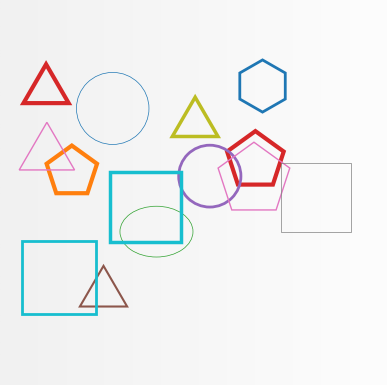[{"shape": "circle", "thickness": 0.5, "radius": 0.47, "center": [0.291, 0.718]}, {"shape": "hexagon", "thickness": 2, "radius": 0.34, "center": [0.678, 0.777]}, {"shape": "pentagon", "thickness": 3, "radius": 0.34, "center": [0.185, 0.553]}, {"shape": "oval", "thickness": 0.5, "radius": 0.47, "center": [0.404, 0.398]}, {"shape": "pentagon", "thickness": 3, "radius": 0.38, "center": [0.659, 0.583]}, {"shape": "triangle", "thickness": 3, "radius": 0.34, "center": [0.119, 0.766]}, {"shape": "circle", "thickness": 2, "radius": 0.4, "center": [0.541, 0.543]}, {"shape": "triangle", "thickness": 1.5, "radius": 0.35, "center": [0.267, 0.239]}, {"shape": "pentagon", "thickness": 1, "radius": 0.49, "center": [0.655, 0.533]}, {"shape": "triangle", "thickness": 1, "radius": 0.41, "center": [0.121, 0.6]}, {"shape": "square", "thickness": 0.5, "radius": 0.45, "center": [0.816, 0.487]}, {"shape": "triangle", "thickness": 2.5, "radius": 0.34, "center": [0.504, 0.679]}, {"shape": "square", "thickness": 2, "radius": 0.47, "center": [0.152, 0.28]}, {"shape": "square", "thickness": 2.5, "radius": 0.46, "center": [0.375, 0.463]}]